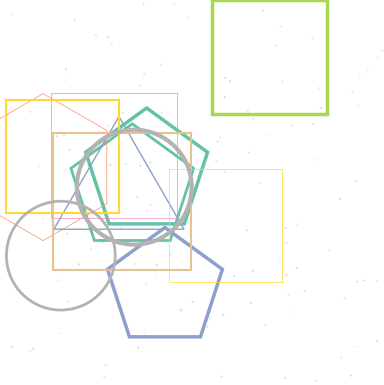[{"shape": "pentagon", "thickness": 2.5, "radius": 0.83, "center": [0.381, 0.553]}, {"shape": "pentagon", "thickness": 2, "radius": 0.84, "center": [0.344, 0.511]}, {"shape": "hexagon", "thickness": 0.5, "radius": 0.95, "center": [0.112, 0.566]}, {"shape": "triangle", "thickness": 1, "radius": 0.98, "center": [0.309, 0.502]}, {"shape": "pentagon", "thickness": 2.5, "radius": 0.78, "center": [0.428, 0.252]}, {"shape": "square", "thickness": 0.5, "radius": 0.81, "center": [0.296, 0.597]}, {"shape": "square", "thickness": 2.5, "radius": 0.74, "center": [0.7, 0.852]}, {"shape": "square", "thickness": 0.5, "radius": 0.73, "center": [0.586, 0.415]}, {"shape": "square", "thickness": 1.5, "radius": 0.73, "center": [0.163, 0.594]}, {"shape": "square", "thickness": 1.5, "radius": 0.89, "center": [0.317, 0.477]}, {"shape": "circle", "thickness": 2, "radius": 0.71, "center": [0.158, 0.336]}, {"shape": "circle", "thickness": 3, "radius": 0.75, "center": [0.349, 0.514]}]